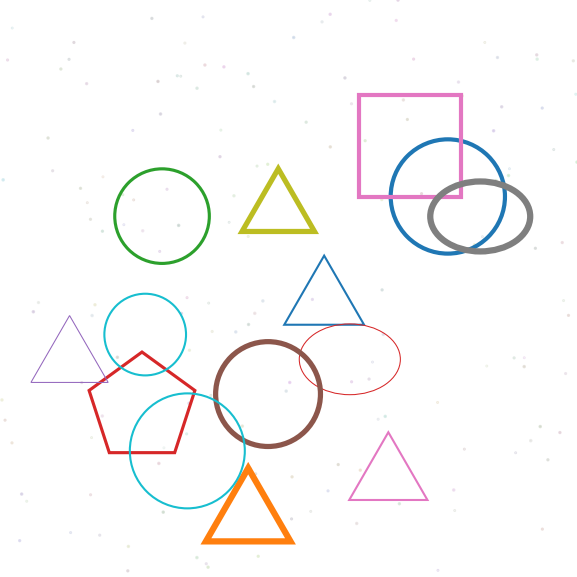[{"shape": "circle", "thickness": 2, "radius": 0.49, "center": [0.775, 0.659]}, {"shape": "triangle", "thickness": 1, "radius": 0.4, "center": [0.561, 0.477]}, {"shape": "triangle", "thickness": 3, "radius": 0.42, "center": [0.43, 0.104]}, {"shape": "circle", "thickness": 1.5, "radius": 0.41, "center": [0.281, 0.625]}, {"shape": "pentagon", "thickness": 1.5, "radius": 0.48, "center": [0.246, 0.293]}, {"shape": "oval", "thickness": 0.5, "radius": 0.44, "center": [0.606, 0.377]}, {"shape": "triangle", "thickness": 0.5, "radius": 0.39, "center": [0.12, 0.376]}, {"shape": "circle", "thickness": 2.5, "radius": 0.45, "center": [0.464, 0.317]}, {"shape": "triangle", "thickness": 1, "radius": 0.39, "center": [0.672, 0.172]}, {"shape": "square", "thickness": 2, "radius": 0.44, "center": [0.71, 0.747]}, {"shape": "oval", "thickness": 3, "radius": 0.43, "center": [0.832, 0.624]}, {"shape": "triangle", "thickness": 2.5, "radius": 0.36, "center": [0.482, 0.635]}, {"shape": "circle", "thickness": 1, "radius": 0.5, "center": [0.324, 0.218]}, {"shape": "circle", "thickness": 1, "radius": 0.35, "center": [0.251, 0.42]}]